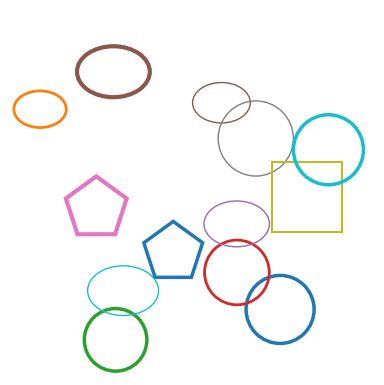[{"shape": "circle", "thickness": 2.5, "radius": 0.44, "center": [0.728, 0.196]}, {"shape": "pentagon", "thickness": 2.5, "radius": 0.4, "center": [0.45, 0.345]}, {"shape": "oval", "thickness": 2, "radius": 0.34, "center": [0.104, 0.716]}, {"shape": "circle", "thickness": 2.5, "radius": 0.41, "center": [0.3, 0.117]}, {"shape": "circle", "thickness": 2, "radius": 0.42, "center": [0.615, 0.292]}, {"shape": "oval", "thickness": 1, "radius": 0.42, "center": [0.615, 0.418]}, {"shape": "oval", "thickness": 3, "radius": 0.47, "center": [0.295, 0.814]}, {"shape": "oval", "thickness": 1, "radius": 0.37, "center": [0.575, 0.733]}, {"shape": "pentagon", "thickness": 3, "radius": 0.42, "center": [0.25, 0.459]}, {"shape": "circle", "thickness": 1, "radius": 0.49, "center": [0.664, 0.64]}, {"shape": "square", "thickness": 1.5, "radius": 0.46, "center": [0.798, 0.488]}, {"shape": "circle", "thickness": 2.5, "radius": 0.45, "center": [0.853, 0.611]}, {"shape": "oval", "thickness": 1, "radius": 0.46, "center": [0.32, 0.245]}]